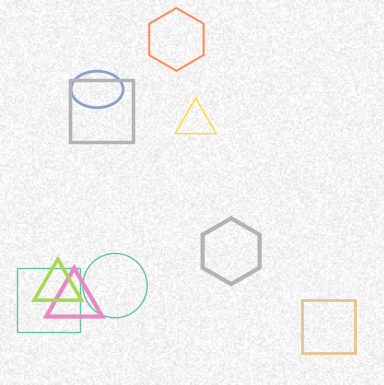[{"shape": "square", "thickness": 1, "radius": 0.41, "center": [0.126, 0.221]}, {"shape": "circle", "thickness": 1, "radius": 0.42, "center": [0.299, 0.258]}, {"shape": "hexagon", "thickness": 1.5, "radius": 0.41, "center": [0.458, 0.898]}, {"shape": "oval", "thickness": 2, "radius": 0.34, "center": [0.252, 0.768]}, {"shape": "triangle", "thickness": 3, "radius": 0.42, "center": [0.193, 0.22]}, {"shape": "triangle", "thickness": 2.5, "radius": 0.35, "center": [0.15, 0.256]}, {"shape": "triangle", "thickness": 1, "radius": 0.31, "center": [0.508, 0.684]}, {"shape": "square", "thickness": 2, "radius": 0.34, "center": [0.854, 0.151]}, {"shape": "square", "thickness": 2.5, "radius": 0.41, "center": [0.263, 0.712]}, {"shape": "hexagon", "thickness": 3, "radius": 0.43, "center": [0.6, 0.348]}]